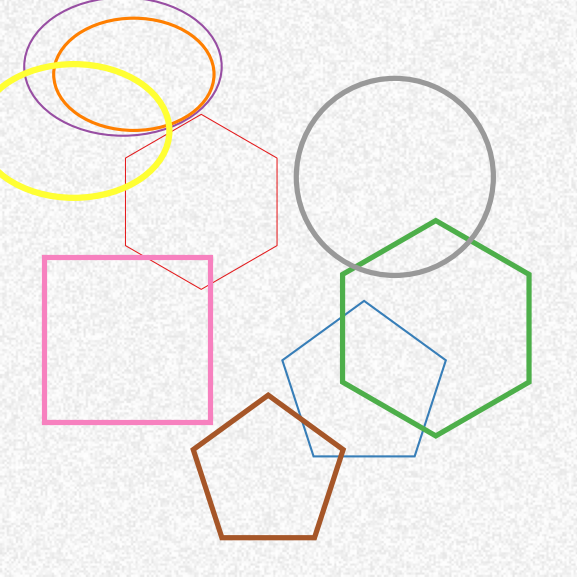[{"shape": "hexagon", "thickness": 0.5, "radius": 0.76, "center": [0.348, 0.65]}, {"shape": "pentagon", "thickness": 1, "radius": 0.74, "center": [0.63, 0.329]}, {"shape": "hexagon", "thickness": 2.5, "radius": 0.93, "center": [0.755, 0.431]}, {"shape": "oval", "thickness": 1, "radius": 0.85, "center": [0.213, 0.884]}, {"shape": "oval", "thickness": 1.5, "radius": 0.69, "center": [0.232, 0.87]}, {"shape": "oval", "thickness": 3, "radius": 0.83, "center": [0.128, 0.772]}, {"shape": "pentagon", "thickness": 2.5, "radius": 0.68, "center": [0.464, 0.178]}, {"shape": "square", "thickness": 2.5, "radius": 0.72, "center": [0.22, 0.411]}, {"shape": "circle", "thickness": 2.5, "radius": 0.85, "center": [0.684, 0.693]}]